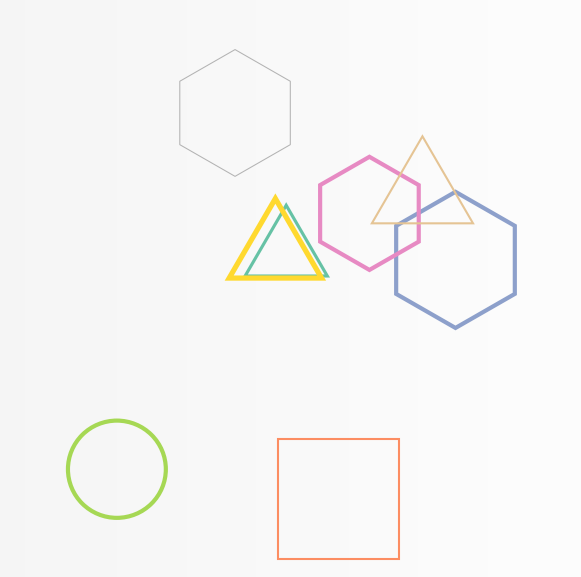[{"shape": "triangle", "thickness": 1.5, "radius": 0.41, "center": [0.492, 0.562]}, {"shape": "square", "thickness": 1, "radius": 0.52, "center": [0.582, 0.134]}, {"shape": "hexagon", "thickness": 2, "radius": 0.59, "center": [0.784, 0.549]}, {"shape": "hexagon", "thickness": 2, "radius": 0.49, "center": [0.636, 0.63]}, {"shape": "circle", "thickness": 2, "radius": 0.42, "center": [0.201, 0.187]}, {"shape": "triangle", "thickness": 2.5, "radius": 0.46, "center": [0.474, 0.564]}, {"shape": "triangle", "thickness": 1, "radius": 0.5, "center": [0.727, 0.663]}, {"shape": "hexagon", "thickness": 0.5, "radius": 0.55, "center": [0.404, 0.804]}]